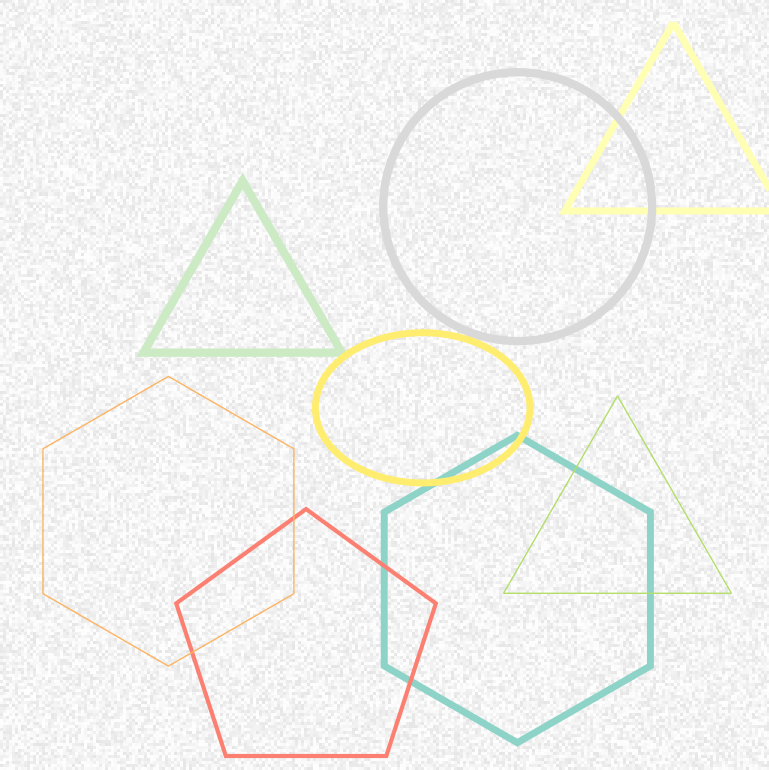[{"shape": "hexagon", "thickness": 2.5, "radius": 1.0, "center": [0.672, 0.235]}, {"shape": "triangle", "thickness": 2.5, "radius": 0.82, "center": [0.875, 0.808]}, {"shape": "pentagon", "thickness": 1.5, "radius": 0.89, "center": [0.397, 0.162]}, {"shape": "hexagon", "thickness": 0.5, "radius": 0.94, "center": [0.219, 0.323]}, {"shape": "triangle", "thickness": 0.5, "radius": 0.85, "center": [0.802, 0.315]}, {"shape": "circle", "thickness": 3, "radius": 0.87, "center": [0.672, 0.732]}, {"shape": "triangle", "thickness": 3, "radius": 0.74, "center": [0.315, 0.616]}, {"shape": "oval", "thickness": 2.5, "radius": 0.7, "center": [0.549, 0.47]}]